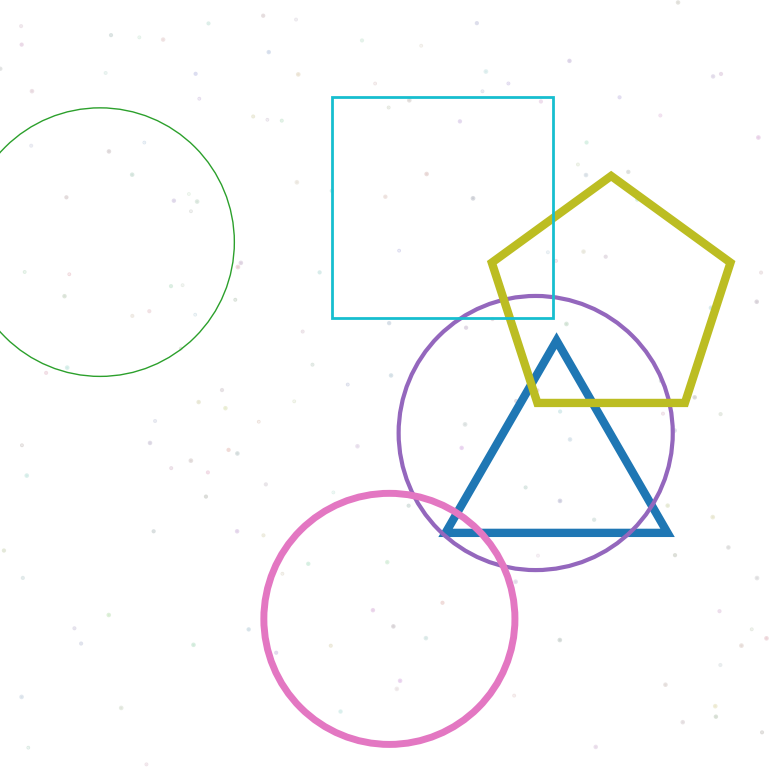[{"shape": "triangle", "thickness": 3, "radius": 0.83, "center": [0.723, 0.391]}, {"shape": "circle", "thickness": 0.5, "radius": 0.87, "center": [0.13, 0.686]}, {"shape": "circle", "thickness": 1.5, "radius": 0.89, "center": [0.696, 0.438]}, {"shape": "circle", "thickness": 2.5, "radius": 0.82, "center": [0.506, 0.196]}, {"shape": "pentagon", "thickness": 3, "radius": 0.81, "center": [0.794, 0.609]}, {"shape": "square", "thickness": 1, "radius": 0.72, "center": [0.575, 0.73]}]